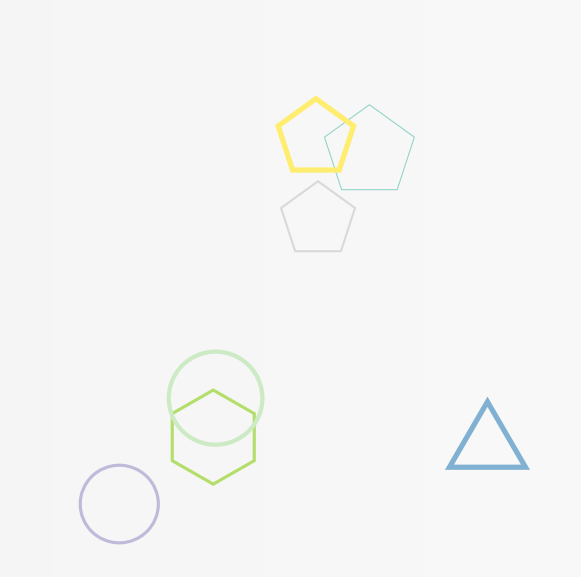[{"shape": "pentagon", "thickness": 0.5, "radius": 0.41, "center": [0.636, 0.736]}, {"shape": "circle", "thickness": 1.5, "radius": 0.34, "center": [0.205, 0.126]}, {"shape": "triangle", "thickness": 2.5, "radius": 0.38, "center": [0.839, 0.228]}, {"shape": "hexagon", "thickness": 1.5, "radius": 0.41, "center": [0.367, 0.242]}, {"shape": "pentagon", "thickness": 1, "radius": 0.33, "center": [0.547, 0.618]}, {"shape": "circle", "thickness": 2, "radius": 0.4, "center": [0.371, 0.31]}, {"shape": "pentagon", "thickness": 2.5, "radius": 0.34, "center": [0.543, 0.76]}]